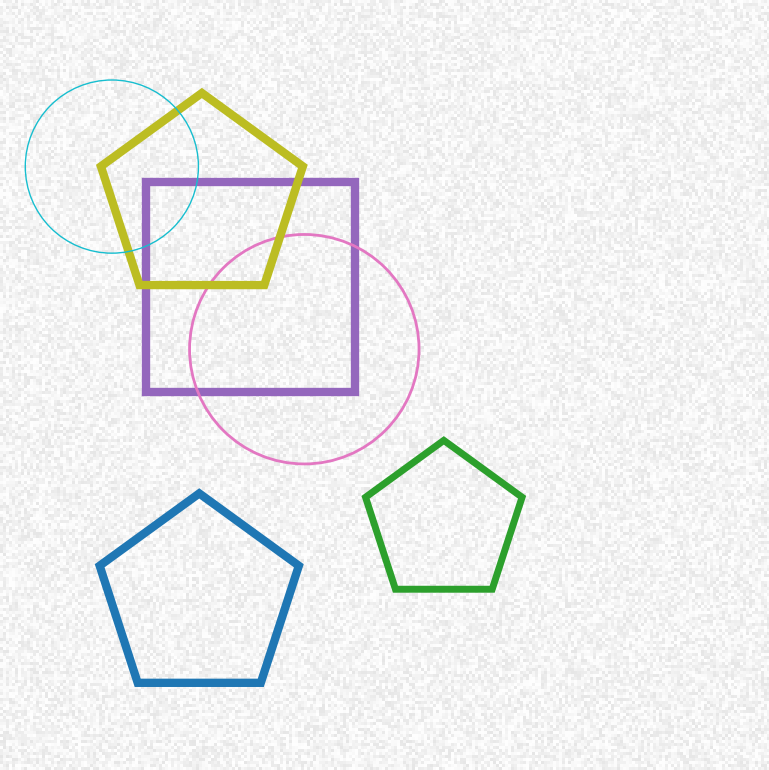[{"shape": "pentagon", "thickness": 3, "radius": 0.68, "center": [0.259, 0.223]}, {"shape": "pentagon", "thickness": 2.5, "radius": 0.53, "center": [0.576, 0.321]}, {"shape": "square", "thickness": 3, "radius": 0.68, "center": [0.325, 0.627]}, {"shape": "circle", "thickness": 1, "radius": 0.75, "center": [0.395, 0.546]}, {"shape": "pentagon", "thickness": 3, "radius": 0.69, "center": [0.262, 0.741]}, {"shape": "circle", "thickness": 0.5, "radius": 0.56, "center": [0.145, 0.784]}]